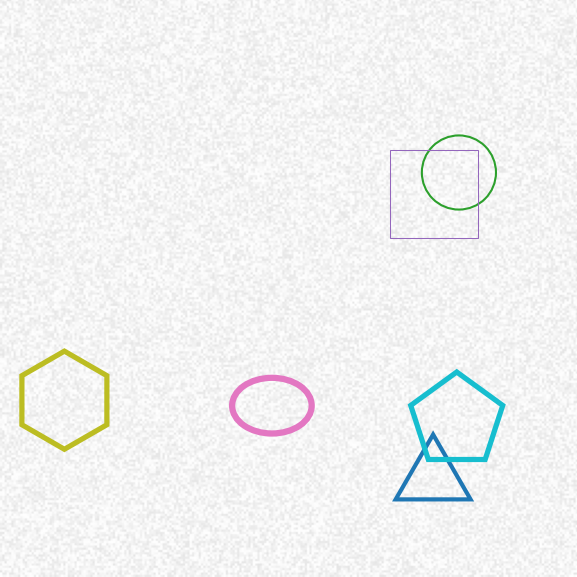[{"shape": "triangle", "thickness": 2, "radius": 0.37, "center": [0.75, 0.172]}, {"shape": "circle", "thickness": 1, "radius": 0.32, "center": [0.795, 0.7]}, {"shape": "square", "thickness": 0.5, "radius": 0.38, "center": [0.752, 0.664]}, {"shape": "oval", "thickness": 3, "radius": 0.34, "center": [0.471, 0.297]}, {"shape": "hexagon", "thickness": 2.5, "radius": 0.42, "center": [0.111, 0.306]}, {"shape": "pentagon", "thickness": 2.5, "radius": 0.42, "center": [0.791, 0.271]}]